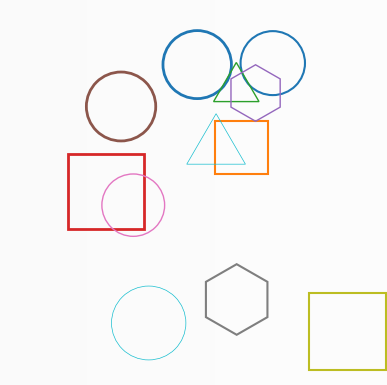[{"shape": "circle", "thickness": 1.5, "radius": 0.42, "center": [0.704, 0.836]}, {"shape": "circle", "thickness": 2, "radius": 0.44, "center": [0.509, 0.832]}, {"shape": "square", "thickness": 1.5, "radius": 0.35, "center": [0.623, 0.617]}, {"shape": "triangle", "thickness": 1, "radius": 0.34, "center": [0.61, 0.77]}, {"shape": "square", "thickness": 2, "radius": 0.49, "center": [0.273, 0.504]}, {"shape": "hexagon", "thickness": 1, "radius": 0.37, "center": [0.66, 0.758]}, {"shape": "circle", "thickness": 2, "radius": 0.45, "center": [0.312, 0.723]}, {"shape": "circle", "thickness": 1, "radius": 0.4, "center": [0.344, 0.467]}, {"shape": "hexagon", "thickness": 1.5, "radius": 0.46, "center": [0.611, 0.222]}, {"shape": "square", "thickness": 1.5, "radius": 0.5, "center": [0.896, 0.139]}, {"shape": "circle", "thickness": 0.5, "radius": 0.48, "center": [0.384, 0.161]}, {"shape": "triangle", "thickness": 0.5, "radius": 0.44, "center": [0.558, 0.617]}]